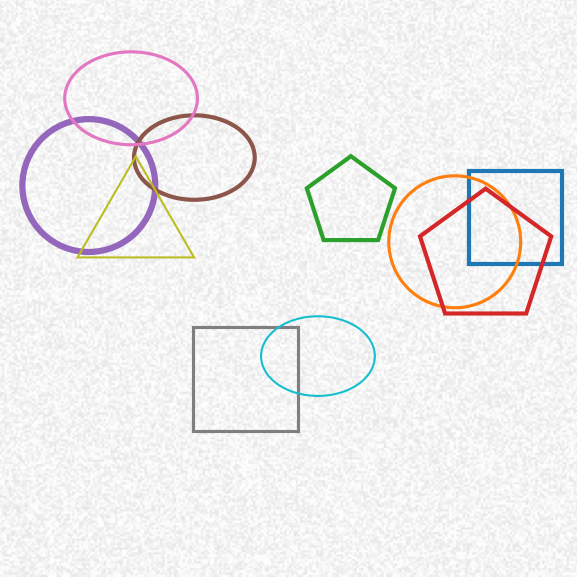[{"shape": "square", "thickness": 2, "radius": 0.4, "center": [0.893, 0.622]}, {"shape": "circle", "thickness": 1.5, "radius": 0.57, "center": [0.787, 0.58]}, {"shape": "pentagon", "thickness": 2, "radius": 0.4, "center": [0.608, 0.648]}, {"shape": "pentagon", "thickness": 2, "radius": 0.6, "center": [0.841, 0.553]}, {"shape": "circle", "thickness": 3, "radius": 0.58, "center": [0.154, 0.678]}, {"shape": "oval", "thickness": 2, "radius": 0.52, "center": [0.337, 0.726]}, {"shape": "oval", "thickness": 1.5, "radius": 0.57, "center": [0.227, 0.829]}, {"shape": "square", "thickness": 1.5, "radius": 0.45, "center": [0.426, 0.343]}, {"shape": "triangle", "thickness": 1, "radius": 0.58, "center": [0.235, 0.612]}, {"shape": "oval", "thickness": 1, "radius": 0.49, "center": [0.551, 0.383]}]